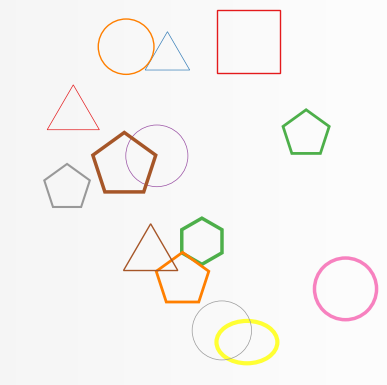[{"shape": "square", "thickness": 1, "radius": 0.41, "center": [0.641, 0.893]}, {"shape": "triangle", "thickness": 0.5, "radius": 0.39, "center": [0.189, 0.702]}, {"shape": "triangle", "thickness": 0.5, "radius": 0.33, "center": [0.432, 0.851]}, {"shape": "pentagon", "thickness": 2, "radius": 0.31, "center": [0.79, 0.652]}, {"shape": "hexagon", "thickness": 2.5, "radius": 0.3, "center": [0.521, 0.373]}, {"shape": "circle", "thickness": 0.5, "radius": 0.4, "center": [0.405, 0.595]}, {"shape": "pentagon", "thickness": 2, "radius": 0.36, "center": [0.471, 0.273]}, {"shape": "circle", "thickness": 1, "radius": 0.36, "center": [0.325, 0.879]}, {"shape": "oval", "thickness": 3, "radius": 0.39, "center": [0.637, 0.111]}, {"shape": "pentagon", "thickness": 2.5, "radius": 0.43, "center": [0.321, 0.571]}, {"shape": "triangle", "thickness": 1, "radius": 0.4, "center": [0.389, 0.338]}, {"shape": "circle", "thickness": 2.5, "radius": 0.4, "center": [0.892, 0.25]}, {"shape": "circle", "thickness": 0.5, "radius": 0.38, "center": [0.573, 0.142]}, {"shape": "pentagon", "thickness": 1.5, "radius": 0.31, "center": [0.173, 0.512]}]